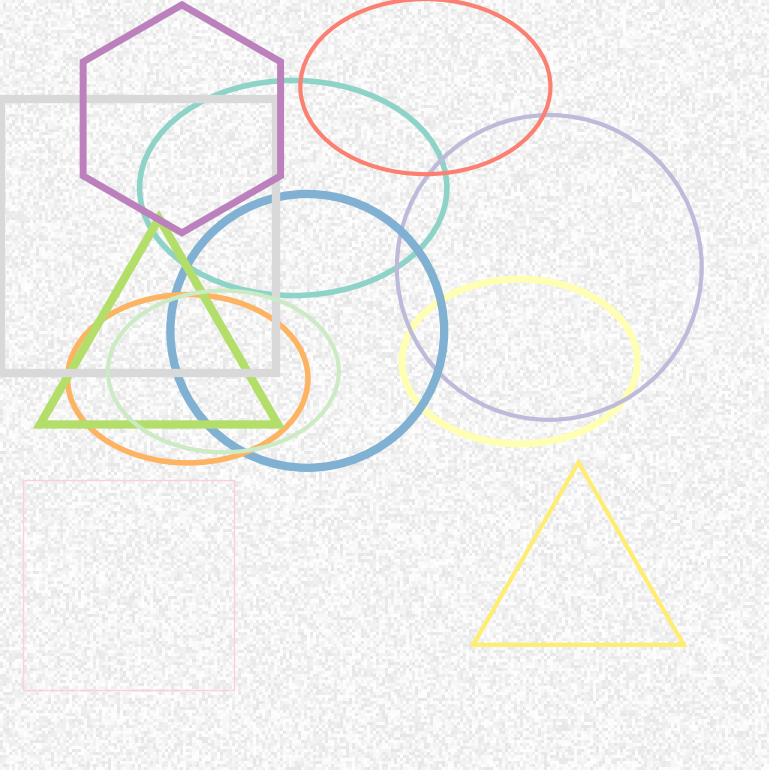[{"shape": "oval", "thickness": 2, "radius": 1.0, "center": [0.381, 0.756]}, {"shape": "oval", "thickness": 2.5, "radius": 0.76, "center": [0.675, 0.531]}, {"shape": "circle", "thickness": 1.5, "radius": 0.99, "center": [0.713, 0.653]}, {"shape": "oval", "thickness": 1.5, "radius": 0.81, "center": [0.552, 0.888]}, {"shape": "circle", "thickness": 3, "radius": 0.89, "center": [0.399, 0.57]}, {"shape": "oval", "thickness": 2, "radius": 0.78, "center": [0.244, 0.508]}, {"shape": "triangle", "thickness": 3, "radius": 0.89, "center": [0.206, 0.538]}, {"shape": "square", "thickness": 0.5, "radius": 0.68, "center": [0.167, 0.24]}, {"shape": "square", "thickness": 3, "radius": 0.89, "center": [0.18, 0.693]}, {"shape": "hexagon", "thickness": 2.5, "radius": 0.74, "center": [0.236, 0.846]}, {"shape": "oval", "thickness": 1.5, "radius": 0.75, "center": [0.29, 0.518]}, {"shape": "triangle", "thickness": 1.5, "radius": 0.79, "center": [0.751, 0.242]}]